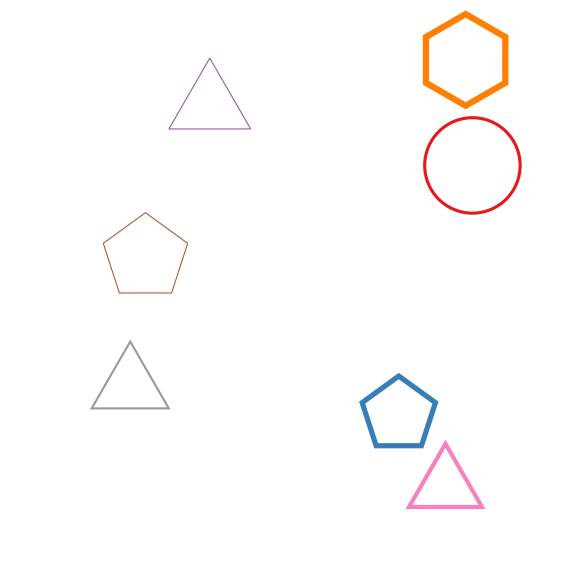[{"shape": "circle", "thickness": 1.5, "radius": 0.41, "center": [0.818, 0.713]}, {"shape": "pentagon", "thickness": 2.5, "radius": 0.33, "center": [0.691, 0.281]}, {"shape": "triangle", "thickness": 0.5, "radius": 0.41, "center": [0.363, 0.817]}, {"shape": "hexagon", "thickness": 3, "radius": 0.4, "center": [0.806, 0.895]}, {"shape": "pentagon", "thickness": 0.5, "radius": 0.38, "center": [0.252, 0.554]}, {"shape": "triangle", "thickness": 2, "radius": 0.36, "center": [0.771, 0.158]}, {"shape": "triangle", "thickness": 1, "radius": 0.39, "center": [0.226, 0.331]}]